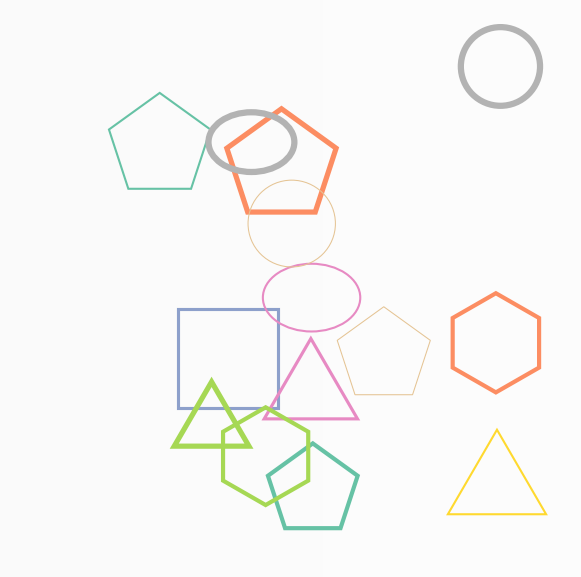[{"shape": "pentagon", "thickness": 1, "radius": 0.46, "center": [0.275, 0.746]}, {"shape": "pentagon", "thickness": 2, "radius": 0.41, "center": [0.538, 0.15]}, {"shape": "pentagon", "thickness": 2.5, "radius": 0.49, "center": [0.484, 0.712]}, {"shape": "hexagon", "thickness": 2, "radius": 0.43, "center": [0.853, 0.406]}, {"shape": "square", "thickness": 1.5, "radius": 0.43, "center": [0.392, 0.378]}, {"shape": "triangle", "thickness": 1.5, "radius": 0.46, "center": [0.535, 0.32]}, {"shape": "oval", "thickness": 1, "radius": 0.42, "center": [0.536, 0.484]}, {"shape": "hexagon", "thickness": 2, "radius": 0.42, "center": [0.457, 0.209]}, {"shape": "triangle", "thickness": 2.5, "radius": 0.37, "center": [0.364, 0.264]}, {"shape": "triangle", "thickness": 1, "radius": 0.49, "center": [0.855, 0.157]}, {"shape": "pentagon", "thickness": 0.5, "radius": 0.42, "center": [0.66, 0.384]}, {"shape": "circle", "thickness": 0.5, "radius": 0.38, "center": [0.502, 0.612]}, {"shape": "oval", "thickness": 3, "radius": 0.37, "center": [0.433, 0.753]}, {"shape": "circle", "thickness": 3, "radius": 0.34, "center": [0.861, 0.884]}]